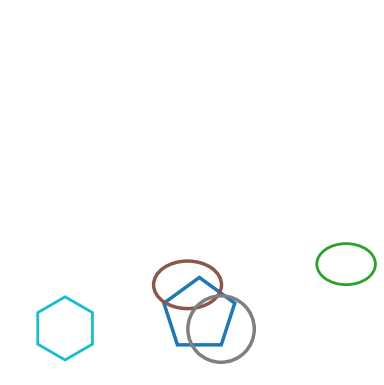[{"shape": "pentagon", "thickness": 2.5, "radius": 0.48, "center": [0.518, 0.183]}, {"shape": "oval", "thickness": 2, "radius": 0.38, "center": [0.899, 0.314]}, {"shape": "oval", "thickness": 2.5, "radius": 0.44, "center": [0.487, 0.26]}, {"shape": "circle", "thickness": 2.5, "radius": 0.43, "center": [0.574, 0.145]}, {"shape": "hexagon", "thickness": 2, "radius": 0.41, "center": [0.169, 0.147]}]